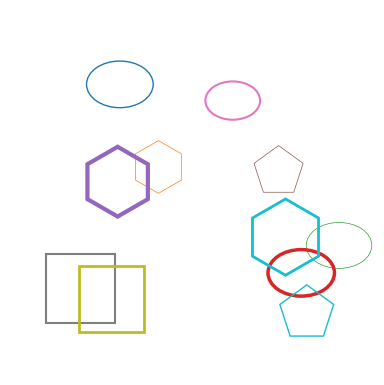[{"shape": "oval", "thickness": 1, "radius": 0.43, "center": [0.311, 0.781]}, {"shape": "hexagon", "thickness": 0.5, "radius": 0.34, "center": [0.412, 0.566]}, {"shape": "oval", "thickness": 0.5, "radius": 0.43, "center": [0.881, 0.363]}, {"shape": "oval", "thickness": 2.5, "radius": 0.43, "center": [0.782, 0.291]}, {"shape": "hexagon", "thickness": 3, "radius": 0.45, "center": [0.306, 0.528]}, {"shape": "pentagon", "thickness": 0.5, "radius": 0.34, "center": [0.724, 0.555]}, {"shape": "oval", "thickness": 1.5, "radius": 0.36, "center": [0.605, 0.739]}, {"shape": "square", "thickness": 1.5, "radius": 0.45, "center": [0.21, 0.25]}, {"shape": "square", "thickness": 2, "radius": 0.43, "center": [0.29, 0.222]}, {"shape": "pentagon", "thickness": 1, "radius": 0.37, "center": [0.797, 0.187]}, {"shape": "hexagon", "thickness": 2, "radius": 0.5, "center": [0.742, 0.384]}]